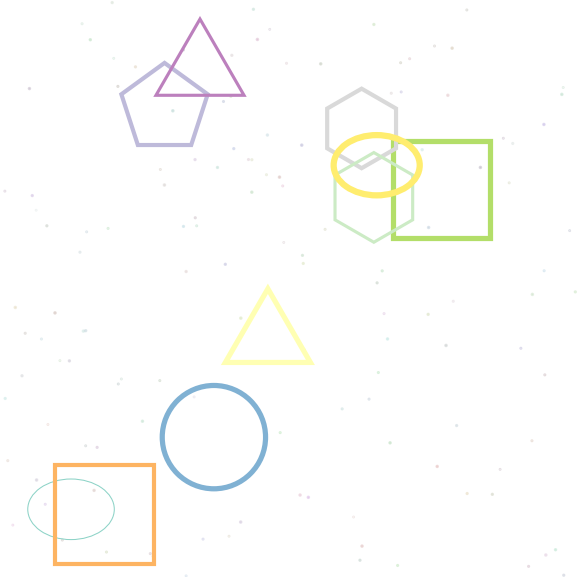[{"shape": "oval", "thickness": 0.5, "radius": 0.37, "center": [0.123, 0.117]}, {"shape": "triangle", "thickness": 2.5, "radius": 0.43, "center": [0.464, 0.414]}, {"shape": "pentagon", "thickness": 2, "radius": 0.39, "center": [0.285, 0.812]}, {"shape": "circle", "thickness": 2.5, "radius": 0.45, "center": [0.37, 0.242]}, {"shape": "square", "thickness": 2, "radius": 0.43, "center": [0.181, 0.108]}, {"shape": "square", "thickness": 2.5, "radius": 0.42, "center": [0.765, 0.671]}, {"shape": "hexagon", "thickness": 2, "radius": 0.34, "center": [0.626, 0.777]}, {"shape": "triangle", "thickness": 1.5, "radius": 0.44, "center": [0.346, 0.878]}, {"shape": "hexagon", "thickness": 1.5, "radius": 0.39, "center": [0.647, 0.657]}, {"shape": "oval", "thickness": 3, "radius": 0.37, "center": [0.652, 0.713]}]